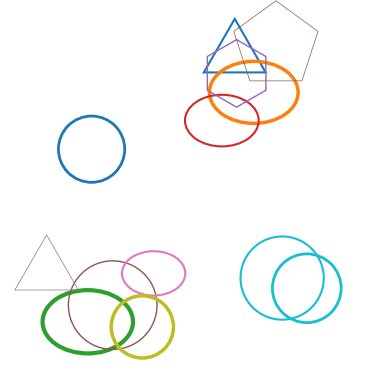[{"shape": "triangle", "thickness": 1.5, "radius": 0.46, "center": [0.61, 0.858]}, {"shape": "circle", "thickness": 2, "radius": 0.43, "center": [0.238, 0.612]}, {"shape": "oval", "thickness": 2.5, "radius": 0.58, "center": [0.659, 0.76]}, {"shape": "oval", "thickness": 3, "radius": 0.59, "center": [0.228, 0.164]}, {"shape": "oval", "thickness": 1.5, "radius": 0.48, "center": [0.576, 0.687]}, {"shape": "hexagon", "thickness": 1, "radius": 0.44, "center": [0.615, 0.809]}, {"shape": "circle", "thickness": 1, "radius": 0.58, "center": [0.293, 0.207]}, {"shape": "pentagon", "thickness": 0.5, "radius": 0.57, "center": [0.717, 0.883]}, {"shape": "oval", "thickness": 1.5, "radius": 0.41, "center": [0.399, 0.29]}, {"shape": "triangle", "thickness": 0.5, "radius": 0.48, "center": [0.121, 0.294]}, {"shape": "circle", "thickness": 2.5, "radius": 0.4, "center": [0.37, 0.151]}, {"shape": "circle", "thickness": 2, "radius": 0.45, "center": [0.797, 0.251]}, {"shape": "circle", "thickness": 1.5, "radius": 0.54, "center": [0.733, 0.278]}]